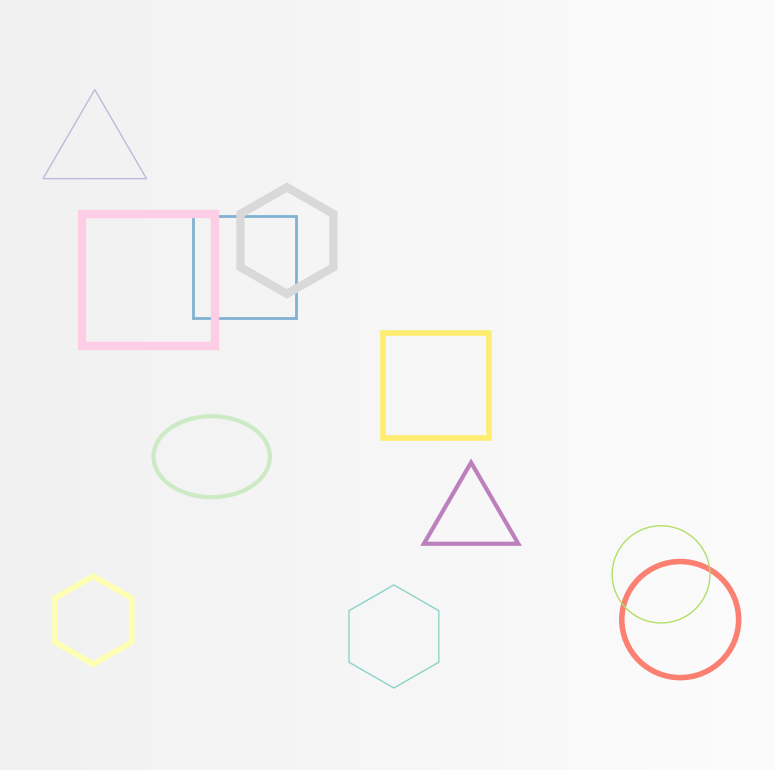[{"shape": "hexagon", "thickness": 0.5, "radius": 0.33, "center": [0.508, 0.173]}, {"shape": "hexagon", "thickness": 2, "radius": 0.29, "center": [0.12, 0.195]}, {"shape": "triangle", "thickness": 0.5, "radius": 0.39, "center": [0.122, 0.807]}, {"shape": "circle", "thickness": 2, "radius": 0.38, "center": [0.878, 0.195]}, {"shape": "square", "thickness": 1, "radius": 0.33, "center": [0.315, 0.653]}, {"shape": "circle", "thickness": 0.5, "radius": 0.32, "center": [0.853, 0.254]}, {"shape": "square", "thickness": 3, "radius": 0.43, "center": [0.191, 0.636]}, {"shape": "hexagon", "thickness": 3, "radius": 0.35, "center": [0.37, 0.688]}, {"shape": "triangle", "thickness": 1.5, "radius": 0.35, "center": [0.608, 0.329]}, {"shape": "oval", "thickness": 1.5, "radius": 0.38, "center": [0.273, 0.407]}, {"shape": "square", "thickness": 2, "radius": 0.34, "center": [0.563, 0.499]}]